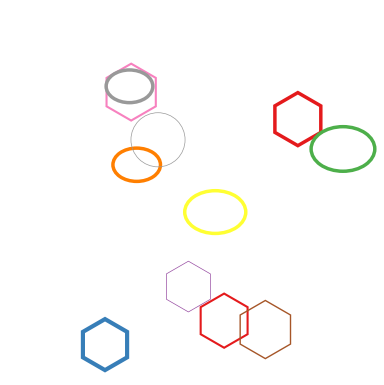[{"shape": "hexagon", "thickness": 2.5, "radius": 0.34, "center": [0.774, 0.691]}, {"shape": "hexagon", "thickness": 1.5, "radius": 0.35, "center": [0.582, 0.167]}, {"shape": "hexagon", "thickness": 3, "radius": 0.33, "center": [0.273, 0.105]}, {"shape": "oval", "thickness": 2.5, "radius": 0.41, "center": [0.891, 0.613]}, {"shape": "hexagon", "thickness": 0.5, "radius": 0.33, "center": [0.489, 0.256]}, {"shape": "oval", "thickness": 2.5, "radius": 0.31, "center": [0.355, 0.572]}, {"shape": "oval", "thickness": 2.5, "radius": 0.4, "center": [0.559, 0.449]}, {"shape": "hexagon", "thickness": 1, "radius": 0.38, "center": [0.689, 0.144]}, {"shape": "hexagon", "thickness": 1.5, "radius": 0.37, "center": [0.341, 0.761]}, {"shape": "circle", "thickness": 0.5, "radius": 0.35, "center": [0.41, 0.637]}, {"shape": "oval", "thickness": 2.5, "radius": 0.3, "center": [0.336, 0.776]}]